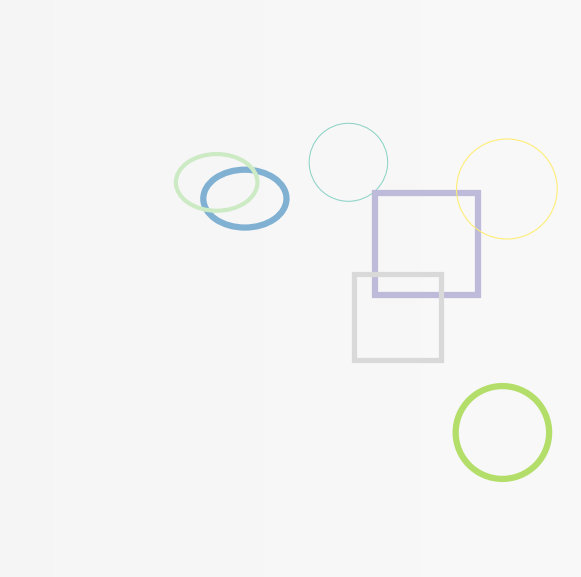[{"shape": "circle", "thickness": 0.5, "radius": 0.34, "center": [0.599, 0.718]}, {"shape": "square", "thickness": 3, "radius": 0.44, "center": [0.734, 0.577]}, {"shape": "oval", "thickness": 3, "radius": 0.36, "center": [0.421, 0.655]}, {"shape": "circle", "thickness": 3, "radius": 0.4, "center": [0.864, 0.25]}, {"shape": "square", "thickness": 2.5, "radius": 0.37, "center": [0.684, 0.449]}, {"shape": "oval", "thickness": 2, "radius": 0.35, "center": [0.373, 0.683]}, {"shape": "circle", "thickness": 0.5, "radius": 0.43, "center": [0.872, 0.672]}]